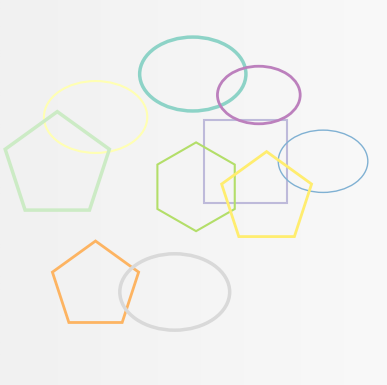[{"shape": "oval", "thickness": 2.5, "radius": 0.69, "center": [0.498, 0.808]}, {"shape": "oval", "thickness": 1.5, "radius": 0.67, "center": [0.247, 0.696]}, {"shape": "square", "thickness": 1.5, "radius": 0.54, "center": [0.634, 0.581]}, {"shape": "oval", "thickness": 1, "radius": 0.58, "center": [0.834, 0.581]}, {"shape": "pentagon", "thickness": 2, "radius": 0.58, "center": [0.247, 0.257]}, {"shape": "hexagon", "thickness": 1.5, "radius": 0.58, "center": [0.506, 0.515]}, {"shape": "oval", "thickness": 2.5, "radius": 0.71, "center": [0.451, 0.242]}, {"shape": "oval", "thickness": 2, "radius": 0.53, "center": [0.668, 0.753]}, {"shape": "pentagon", "thickness": 2.5, "radius": 0.71, "center": [0.148, 0.569]}, {"shape": "pentagon", "thickness": 2, "radius": 0.61, "center": [0.688, 0.484]}]